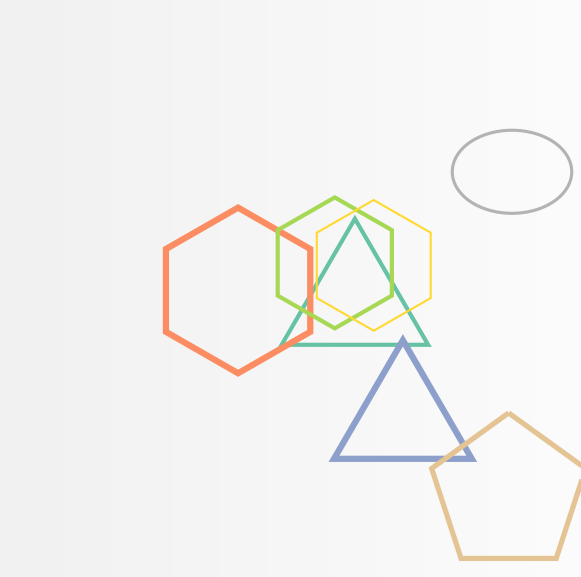[{"shape": "triangle", "thickness": 2, "radius": 0.73, "center": [0.611, 0.475]}, {"shape": "hexagon", "thickness": 3, "radius": 0.72, "center": [0.41, 0.496]}, {"shape": "triangle", "thickness": 3, "radius": 0.68, "center": [0.693, 0.273]}, {"shape": "hexagon", "thickness": 2, "radius": 0.57, "center": [0.576, 0.544]}, {"shape": "hexagon", "thickness": 1, "radius": 0.57, "center": [0.643, 0.54]}, {"shape": "pentagon", "thickness": 2.5, "radius": 0.7, "center": [0.875, 0.145]}, {"shape": "oval", "thickness": 1.5, "radius": 0.51, "center": [0.881, 0.702]}]